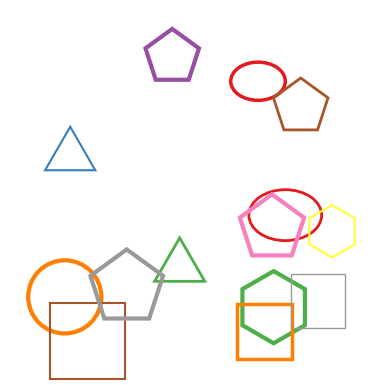[{"shape": "oval", "thickness": 2, "radius": 0.47, "center": [0.741, 0.441]}, {"shape": "oval", "thickness": 2.5, "radius": 0.35, "center": [0.67, 0.789]}, {"shape": "triangle", "thickness": 1.5, "radius": 0.38, "center": [0.182, 0.595]}, {"shape": "triangle", "thickness": 2, "radius": 0.38, "center": [0.467, 0.307]}, {"shape": "hexagon", "thickness": 3, "radius": 0.47, "center": [0.711, 0.202]}, {"shape": "pentagon", "thickness": 3, "radius": 0.37, "center": [0.447, 0.852]}, {"shape": "circle", "thickness": 3, "radius": 0.48, "center": [0.168, 0.229]}, {"shape": "square", "thickness": 2.5, "radius": 0.36, "center": [0.687, 0.139]}, {"shape": "hexagon", "thickness": 1.5, "radius": 0.34, "center": [0.863, 0.399]}, {"shape": "pentagon", "thickness": 2, "radius": 0.37, "center": [0.781, 0.723]}, {"shape": "square", "thickness": 1.5, "radius": 0.49, "center": [0.227, 0.115]}, {"shape": "pentagon", "thickness": 3, "radius": 0.44, "center": [0.706, 0.408]}, {"shape": "square", "thickness": 1, "radius": 0.35, "center": [0.825, 0.217]}, {"shape": "pentagon", "thickness": 3, "radius": 0.5, "center": [0.329, 0.253]}]